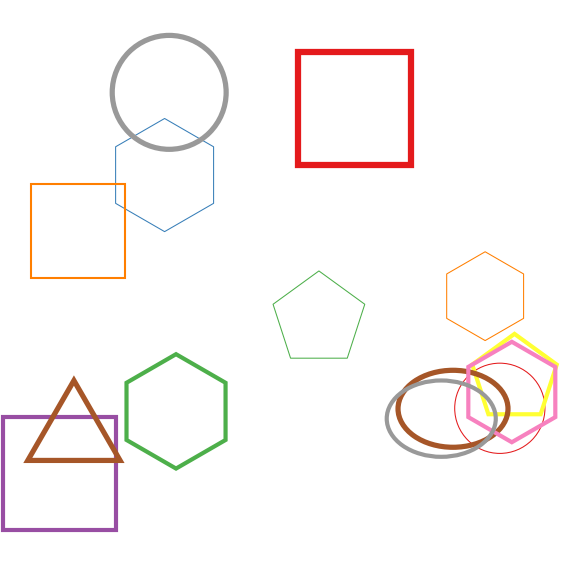[{"shape": "square", "thickness": 3, "radius": 0.49, "center": [0.613, 0.811]}, {"shape": "circle", "thickness": 0.5, "radius": 0.39, "center": [0.865, 0.292]}, {"shape": "hexagon", "thickness": 0.5, "radius": 0.49, "center": [0.285, 0.696]}, {"shape": "pentagon", "thickness": 0.5, "radius": 0.42, "center": [0.552, 0.446]}, {"shape": "hexagon", "thickness": 2, "radius": 0.5, "center": [0.305, 0.287]}, {"shape": "square", "thickness": 2, "radius": 0.49, "center": [0.103, 0.179]}, {"shape": "square", "thickness": 1, "radius": 0.41, "center": [0.135, 0.599]}, {"shape": "hexagon", "thickness": 0.5, "radius": 0.38, "center": [0.84, 0.486]}, {"shape": "pentagon", "thickness": 2, "radius": 0.38, "center": [0.891, 0.344]}, {"shape": "oval", "thickness": 2.5, "radius": 0.48, "center": [0.784, 0.291]}, {"shape": "triangle", "thickness": 2.5, "radius": 0.46, "center": [0.128, 0.248]}, {"shape": "hexagon", "thickness": 2, "radius": 0.43, "center": [0.886, 0.32]}, {"shape": "circle", "thickness": 2.5, "radius": 0.49, "center": [0.293, 0.839]}, {"shape": "oval", "thickness": 2, "radius": 0.47, "center": [0.764, 0.274]}]